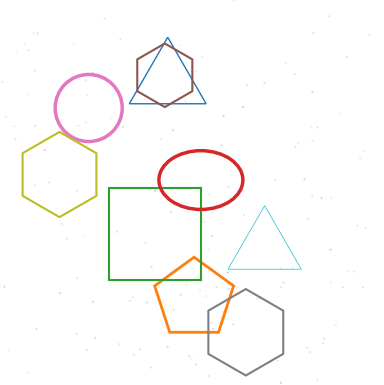[{"shape": "triangle", "thickness": 1, "radius": 0.58, "center": [0.436, 0.788]}, {"shape": "pentagon", "thickness": 2, "radius": 0.54, "center": [0.504, 0.224]}, {"shape": "square", "thickness": 1.5, "radius": 0.6, "center": [0.403, 0.392]}, {"shape": "oval", "thickness": 2.5, "radius": 0.55, "center": [0.522, 0.532]}, {"shape": "hexagon", "thickness": 1.5, "radius": 0.41, "center": [0.428, 0.804]}, {"shape": "circle", "thickness": 2.5, "radius": 0.44, "center": [0.23, 0.72]}, {"shape": "hexagon", "thickness": 1.5, "radius": 0.56, "center": [0.638, 0.137]}, {"shape": "hexagon", "thickness": 1.5, "radius": 0.55, "center": [0.155, 0.547]}, {"shape": "triangle", "thickness": 0.5, "radius": 0.55, "center": [0.687, 0.356]}]